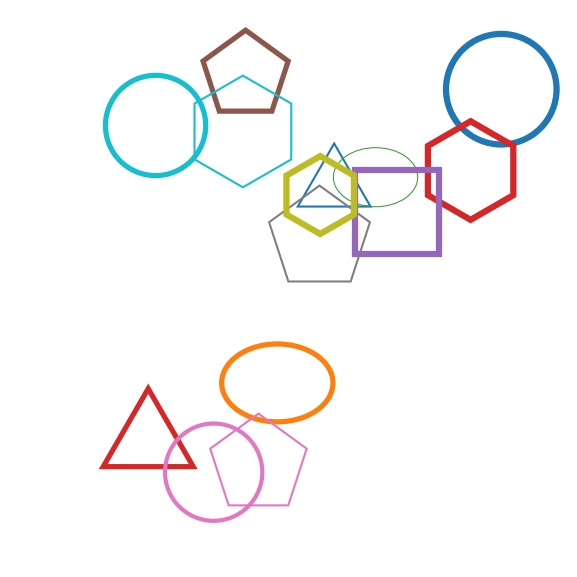[{"shape": "triangle", "thickness": 1, "radius": 0.36, "center": [0.579, 0.678]}, {"shape": "circle", "thickness": 3, "radius": 0.48, "center": [0.868, 0.845]}, {"shape": "oval", "thickness": 2.5, "radius": 0.48, "center": [0.48, 0.336]}, {"shape": "oval", "thickness": 0.5, "radius": 0.37, "center": [0.65, 0.692]}, {"shape": "hexagon", "thickness": 3, "radius": 0.43, "center": [0.815, 0.704]}, {"shape": "triangle", "thickness": 2.5, "radius": 0.45, "center": [0.257, 0.236]}, {"shape": "square", "thickness": 3, "radius": 0.36, "center": [0.688, 0.632]}, {"shape": "pentagon", "thickness": 2.5, "radius": 0.39, "center": [0.425, 0.869]}, {"shape": "circle", "thickness": 2, "radius": 0.42, "center": [0.37, 0.182]}, {"shape": "pentagon", "thickness": 1, "radius": 0.44, "center": [0.448, 0.195]}, {"shape": "pentagon", "thickness": 1, "radius": 0.46, "center": [0.553, 0.586]}, {"shape": "hexagon", "thickness": 3, "radius": 0.34, "center": [0.554, 0.661]}, {"shape": "circle", "thickness": 2.5, "radius": 0.43, "center": [0.269, 0.782]}, {"shape": "hexagon", "thickness": 1, "radius": 0.48, "center": [0.421, 0.771]}]